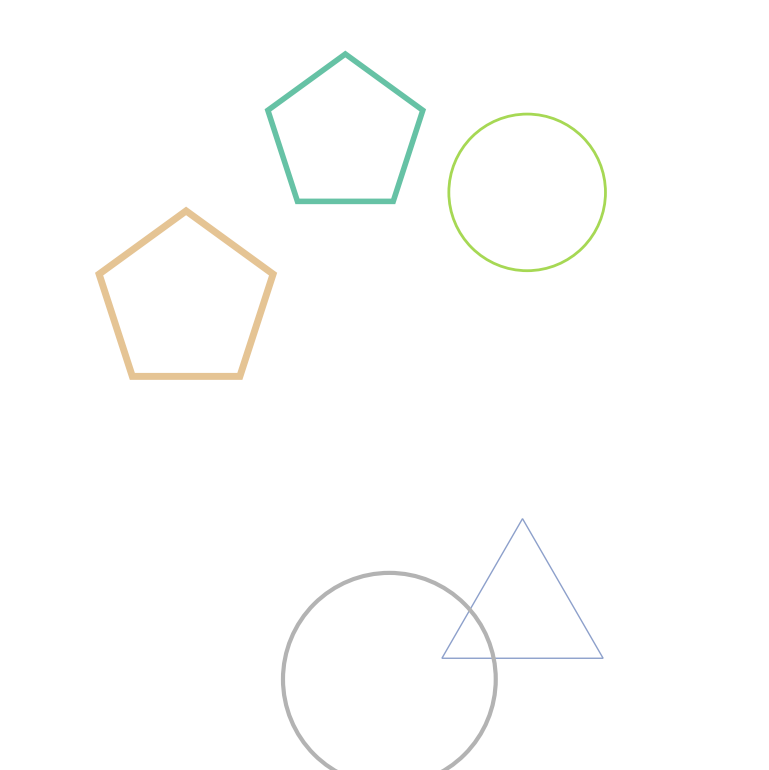[{"shape": "pentagon", "thickness": 2, "radius": 0.53, "center": [0.448, 0.824]}, {"shape": "triangle", "thickness": 0.5, "radius": 0.6, "center": [0.679, 0.206]}, {"shape": "circle", "thickness": 1, "radius": 0.51, "center": [0.685, 0.75]}, {"shape": "pentagon", "thickness": 2.5, "radius": 0.59, "center": [0.242, 0.607]}, {"shape": "circle", "thickness": 1.5, "radius": 0.69, "center": [0.506, 0.118]}]